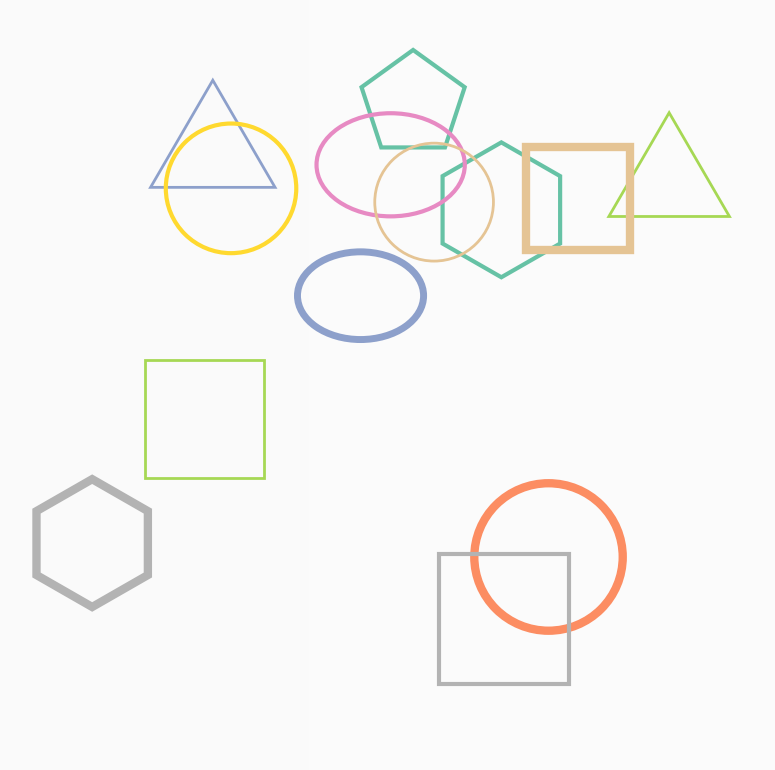[{"shape": "hexagon", "thickness": 1.5, "radius": 0.44, "center": [0.647, 0.728]}, {"shape": "pentagon", "thickness": 1.5, "radius": 0.35, "center": [0.533, 0.865]}, {"shape": "circle", "thickness": 3, "radius": 0.48, "center": [0.708, 0.277]}, {"shape": "oval", "thickness": 2.5, "radius": 0.41, "center": [0.465, 0.616]}, {"shape": "triangle", "thickness": 1, "radius": 0.46, "center": [0.275, 0.803]}, {"shape": "oval", "thickness": 1.5, "radius": 0.48, "center": [0.504, 0.786]}, {"shape": "square", "thickness": 1, "radius": 0.38, "center": [0.264, 0.456]}, {"shape": "triangle", "thickness": 1, "radius": 0.45, "center": [0.863, 0.764]}, {"shape": "circle", "thickness": 1.5, "radius": 0.42, "center": [0.298, 0.755]}, {"shape": "circle", "thickness": 1, "radius": 0.38, "center": [0.56, 0.738]}, {"shape": "square", "thickness": 3, "radius": 0.34, "center": [0.746, 0.743]}, {"shape": "square", "thickness": 1.5, "radius": 0.42, "center": [0.65, 0.196]}, {"shape": "hexagon", "thickness": 3, "radius": 0.41, "center": [0.119, 0.295]}]